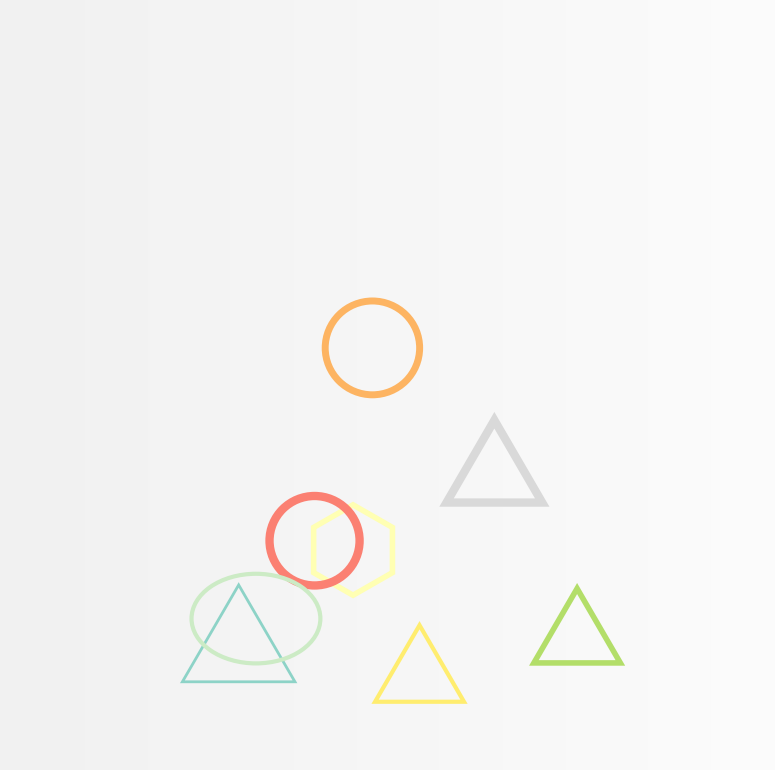[{"shape": "triangle", "thickness": 1, "radius": 0.42, "center": [0.308, 0.156]}, {"shape": "hexagon", "thickness": 2, "radius": 0.29, "center": [0.456, 0.286]}, {"shape": "circle", "thickness": 3, "radius": 0.29, "center": [0.406, 0.298]}, {"shape": "circle", "thickness": 2.5, "radius": 0.3, "center": [0.481, 0.548]}, {"shape": "triangle", "thickness": 2, "radius": 0.32, "center": [0.745, 0.171]}, {"shape": "triangle", "thickness": 3, "radius": 0.36, "center": [0.638, 0.383]}, {"shape": "oval", "thickness": 1.5, "radius": 0.42, "center": [0.33, 0.197]}, {"shape": "triangle", "thickness": 1.5, "radius": 0.33, "center": [0.541, 0.122]}]